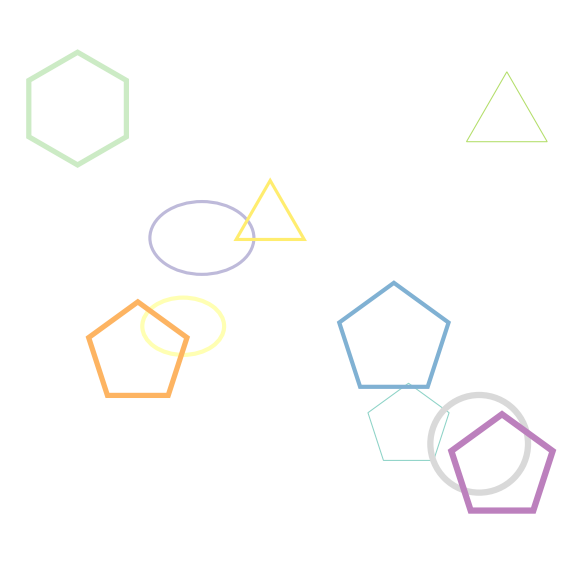[{"shape": "pentagon", "thickness": 0.5, "radius": 0.37, "center": [0.707, 0.262]}, {"shape": "oval", "thickness": 2, "radius": 0.35, "center": [0.317, 0.434]}, {"shape": "oval", "thickness": 1.5, "radius": 0.45, "center": [0.35, 0.587]}, {"shape": "pentagon", "thickness": 2, "radius": 0.5, "center": [0.682, 0.41]}, {"shape": "pentagon", "thickness": 2.5, "radius": 0.45, "center": [0.239, 0.387]}, {"shape": "triangle", "thickness": 0.5, "radius": 0.4, "center": [0.878, 0.794]}, {"shape": "circle", "thickness": 3, "radius": 0.42, "center": [0.83, 0.231]}, {"shape": "pentagon", "thickness": 3, "radius": 0.46, "center": [0.869, 0.19]}, {"shape": "hexagon", "thickness": 2.5, "radius": 0.49, "center": [0.134, 0.811]}, {"shape": "triangle", "thickness": 1.5, "radius": 0.34, "center": [0.468, 0.619]}]